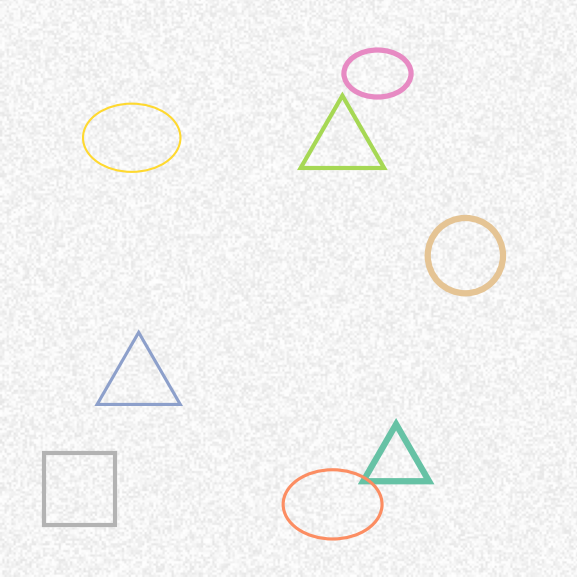[{"shape": "triangle", "thickness": 3, "radius": 0.33, "center": [0.686, 0.199]}, {"shape": "oval", "thickness": 1.5, "radius": 0.43, "center": [0.576, 0.126]}, {"shape": "triangle", "thickness": 1.5, "radius": 0.42, "center": [0.24, 0.34]}, {"shape": "oval", "thickness": 2.5, "radius": 0.29, "center": [0.654, 0.872]}, {"shape": "triangle", "thickness": 2, "radius": 0.42, "center": [0.593, 0.75]}, {"shape": "oval", "thickness": 1, "radius": 0.42, "center": [0.228, 0.761]}, {"shape": "circle", "thickness": 3, "radius": 0.33, "center": [0.806, 0.556]}, {"shape": "square", "thickness": 2, "radius": 0.31, "center": [0.137, 0.152]}]